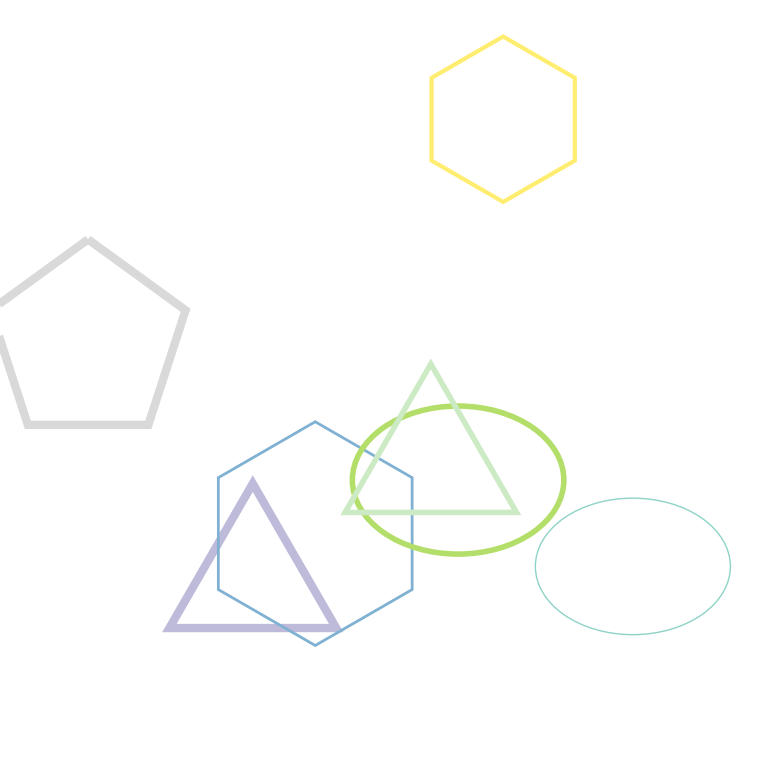[{"shape": "oval", "thickness": 0.5, "radius": 0.63, "center": [0.822, 0.264]}, {"shape": "triangle", "thickness": 3, "radius": 0.63, "center": [0.328, 0.247]}, {"shape": "hexagon", "thickness": 1, "radius": 0.73, "center": [0.409, 0.307]}, {"shape": "oval", "thickness": 2, "radius": 0.69, "center": [0.595, 0.377]}, {"shape": "pentagon", "thickness": 3, "radius": 0.67, "center": [0.114, 0.556]}, {"shape": "triangle", "thickness": 2, "radius": 0.64, "center": [0.559, 0.399]}, {"shape": "hexagon", "thickness": 1.5, "radius": 0.54, "center": [0.653, 0.845]}]